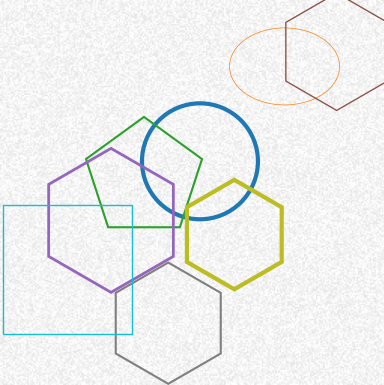[{"shape": "circle", "thickness": 3, "radius": 0.75, "center": [0.519, 0.581]}, {"shape": "oval", "thickness": 0.5, "radius": 0.71, "center": [0.739, 0.827]}, {"shape": "pentagon", "thickness": 1.5, "radius": 0.79, "center": [0.374, 0.538]}, {"shape": "hexagon", "thickness": 2, "radius": 0.93, "center": [0.288, 0.428]}, {"shape": "hexagon", "thickness": 1, "radius": 0.76, "center": [0.874, 0.866]}, {"shape": "hexagon", "thickness": 1.5, "radius": 0.79, "center": [0.437, 0.161]}, {"shape": "hexagon", "thickness": 3, "radius": 0.71, "center": [0.609, 0.391]}, {"shape": "square", "thickness": 1, "radius": 0.84, "center": [0.176, 0.3]}]